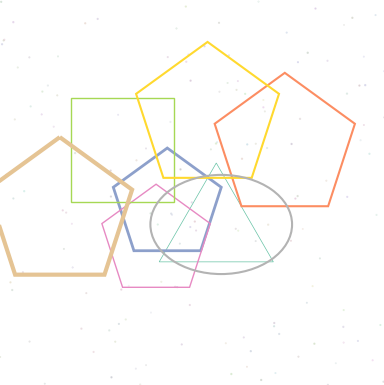[{"shape": "triangle", "thickness": 0.5, "radius": 0.86, "center": [0.562, 0.405]}, {"shape": "pentagon", "thickness": 1.5, "radius": 0.96, "center": [0.74, 0.619]}, {"shape": "pentagon", "thickness": 2, "radius": 0.74, "center": [0.434, 0.468]}, {"shape": "pentagon", "thickness": 1, "radius": 0.74, "center": [0.405, 0.373]}, {"shape": "square", "thickness": 1, "radius": 0.67, "center": [0.319, 0.61]}, {"shape": "pentagon", "thickness": 1.5, "radius": 0.98, "center": [0.539, 0.696]}, {"shape": "pentagon", "thickness": 3, "radius": 0.99, "center": [0.155, 0.446]}, {"shape": "oval", "thickness": 1.5, "radius": 0.92, "center": [0.575, 0.417]}]